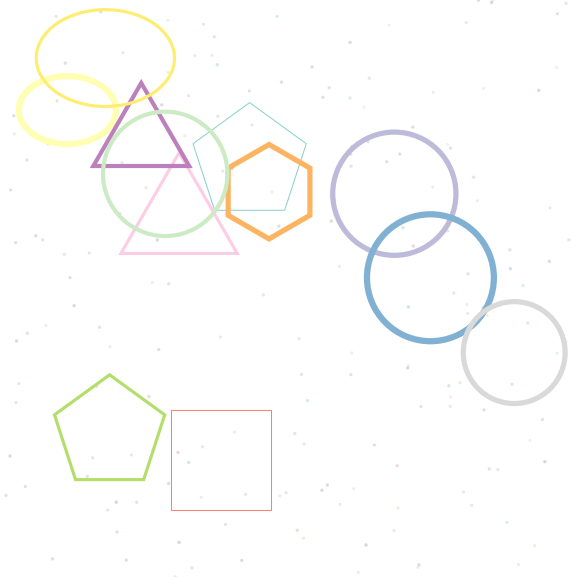[{"shape": "pentagon", "thickness": 0.5, "radius": 0.52, "center": [0.432, 0.718]}, {"shape": "oval", "thickness": 3, "radius": 0.42, "center": [0.117, 0.808]}, {"shape": "circle", "thickness": 2.5, "radius": 0.53, "center": [0.683, 0.664]}, {"shape": "square", "thickness": 0.5, "radius": 0.43, "center": [0.383, 0.203]}, {"shape": "circle", "thickness": 3, "radius": 0.55, "center": [0.745, 0.518]}, {"shape": "hexagon", "thickness": 2.5, "radius": 0.41, "center": [0.466, 0.667]}, {"shape": "pentagon", "thickness": 1.5, "radius": 0.5, "center": [0.19, 0.25]}, {"shape": "triangle", "thickness": 1.5, "radius": 0.58, "center": [0.31, 0.618]}, {"shape": "circle", "thickness": 2.5, "radius": 0.44, "center": [0.89, 0.389]}, {"shape": "triangle", "thickness": 2, "radius": 0.48, "center": [0.245, 0.76]}, {"shape": "circle", "thickness": 2, "radius": 0.54, "center": [0.286, 0.698]}, {"shape": "oval", "thickness": 1.5, "radius": 0.6, "center": [0.182, 0.899]}]